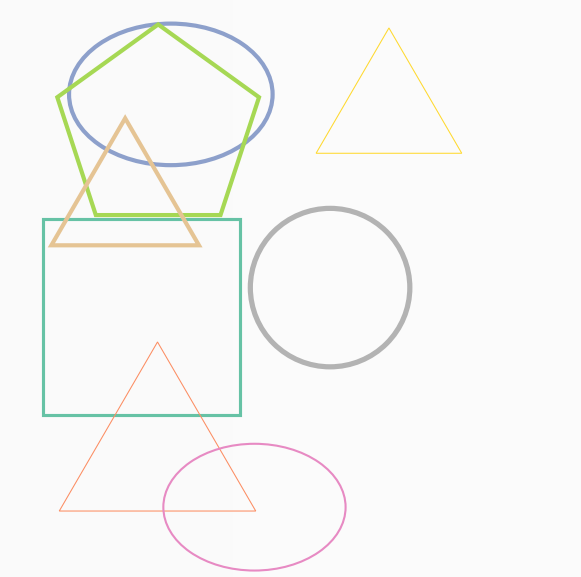[{"shape": "square", "thickness": 1.5, "radius": 0.85, "center": [0.243, 0.45]}, {"shape": "triangle", "thickness": 0.5, "radius": 0.98, "center": [0.271, 0.212]}, {"shape": "oval", "thickness": 2, "radius": 0.88, "center": [0.294, 0.836]}, {"shape": "oval", "thickness": 1, "radius": 0.78, "center": [0.438, 0.121]}, {"shape": "pentagon", "thickness": 2, "radius": 0.91, "center": [0.272, 0.774]}, {"shape": "triangle", "thickness": 0.5, "radius": 0.72, "center": [0.669, 0.806]}, {"shape": "triangle", "thickness": 2, "radius": 0.73, "center": [0.215, 0.648]}, {"shape": "circle", "thickness": 2.5, "radius": 0.69, "center": [0.568, 0.501]}]